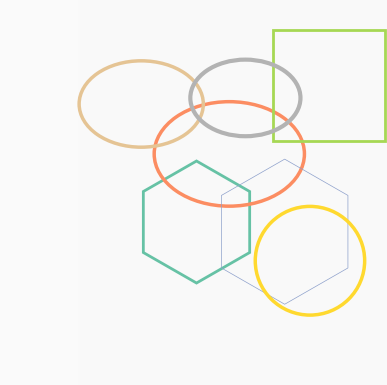[{"shape": "hexagon", "thickness": 2, "radius": 0.79, "center": [0.507, 0.423]}, {"shape": "oval", "thickness": 2.5, "radius": 0.97, "center": [0.592, 0.6]}, {"shape": "hexagon", "thickness": 0.5, "radius": 0.94, "center": [0.735, 0.398]}, {"shape": "square", "thickness": 2, "radius": 0.72, "center": [0.848, 0.777]}, {"shape": "circle", "thickness": 2.5, "radius": 0.71, "center": [0.8, 0.323]}, {"shape": "oval", "thickness": 2.5, "radius": 0.8, "center": [0.364, 0.73]}, {"shape": "oval", "thickness": 3, "radius": 0.71, "center": [0.633, 0.746]}]